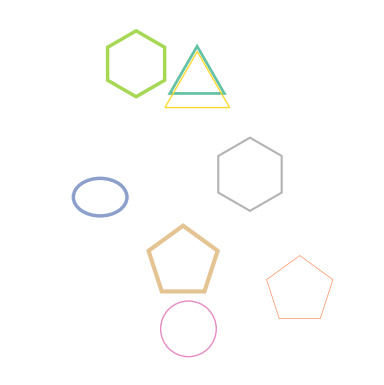[{"shape": "triangle", "thickness": 2, "radius": 0.41, "center": [0.512, 0.798]}, {"shape": "pentagon", "thickness": 0.5, "radius": 0.45, "center": [0.779, 0.246]}, {"shape": "oval", "thickness": 2.5, "radius": 0.35, "center": [0.26, 0.488]}, {"shape": "circle", "thickness": 1, "radius": 0.36, "center": [0.489, 0.146]}, {"shape": "hexagon", "thickness": 2.5, "radius": 0.43, "center": [0.354, 0.834]}, {"shape": "triangle", "thickness": 1, "radius": 0.49, "center": [0.512, 0.769]}, {"shape": "pentagon", "thickness": 3, "radius": 0.47, "center": [0.476, 0.319]}, {"shape": "hexagon", "thickness": 1.5, "radius": 0.48, "center": [0.649, 0.547]}]